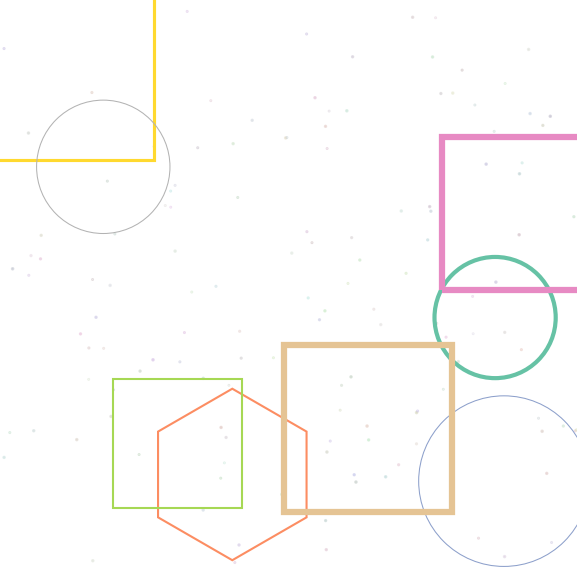[{"shape": "circle", "thickness": 2, "radius": 0.52, "center": [0.857, 0.449]}, {"shape": "hexagon", "thickness": 1, "radius": 0.74, "center": [0.402, 0.178]}, {"shape": "circle", "thickness": 0.5, "radius": 0.74, "center": [0.873, 0.166]}, {"shape": "square", "thickness": 3, "radius": 0.66, "center": [0.898, 0.629]}, {"shape": "square", "thickness": 1, "radius": 0.56, "center": [0.307, 0.231]}, {"shape": "square", "thickness": 1.5, "radius": 0.73, "center": [0.12, 0.867]}, {"shape": "square", "thickness": 3, "radius": 0.73, "center": [0.638, 0.257]}, {"shape": "circle", "thickness": 0.5, "radius": 0.58, "center": [0.179, 0.71]}]